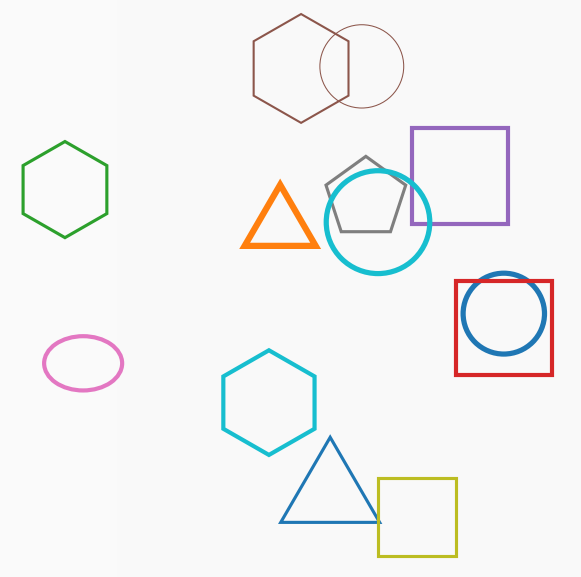[{"shape": "circle", "thickness": 2.5, "radius": 0.35, "center": [0.867, 0.456]}, {"shape": "triangle", "thickness": 1.5, "radius": 0.49, "center": [0.568, 0.144]}, {"shape": "triangle", "thickness": 3, "radius": 0.35, "center": [0.482, 0.609]}, {"shape": "hexagon", "thickness": 1.5, "radius": 0.42, "center": [0.112, 0.671]}, {"shape": "square", "thickness": 2, "radius": 0.41, "center": [0.867, 0.431]}, {"shape": "square", "thickness": 2, "radius": 0.41, "center": [0.791, 0.695]}, {"shape": "hexagon", "thickness": 1, "radius": 0.47, "center": [0.518, 0.881]}, {"shape": "circle", "thickness": 0.5, "radius": 0.36, "center": [0.622, 0.884]}, {"shape": "oval", "thickness": 2, "radius": 0.34, "center": [0.143, 0.37]}, {"shape": "pentagon", "thickness": 1.5, "radius": 0.36, "center": [0.629, 0.656]}, {"shape": "square", "thickness": 1.5, "radius": 0.34, "center": [0.718, 0.103]}, {"shape": "circle", "thickness": 2.5, "radius": 0.45, "center": [0.65, 0.614]}, {"shape": "hexagon", "thickness": 2, "radius": 0.45, "center": [0.463, 0.302]}]